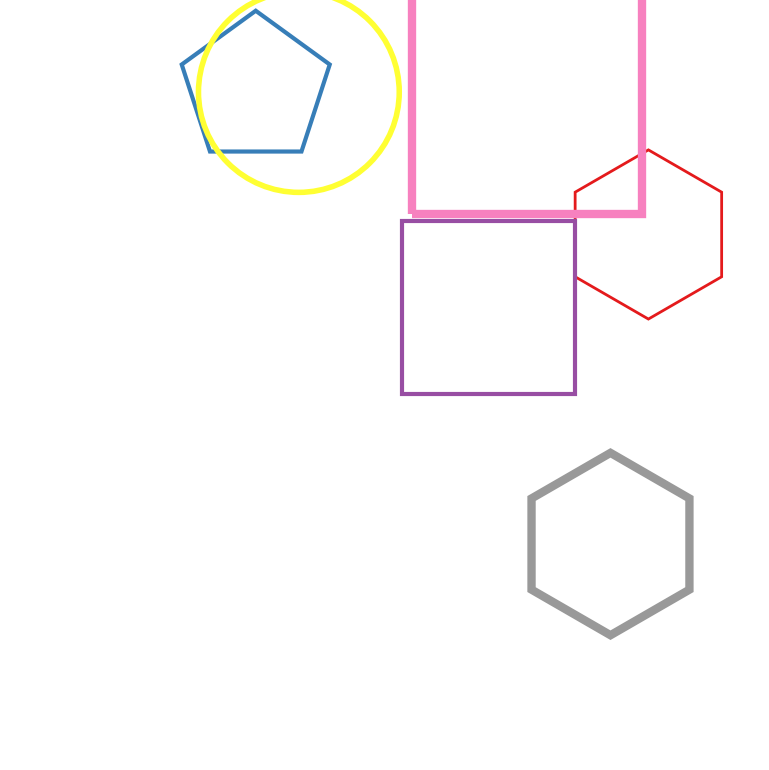[{"shape": "hexagon", "thickness": 1, "radius": 0.55, "center": [0.842, 0.695]}, {"shape": "pentagon", "thickness": 1.5, "radius": 0.51, "center": [0.332, 0.885]}, {"shape": "square", "thickness": 1.5, "radius": 0.56, "center": [0.635, 0.6]}, {"shape": "circle", "thickness": 2, "radius": 0.65, "center": [0.388, 0.881]}, {"shape": "square", "thickness": 3, "radius": 0.75, "center": [0.685, 0.871]}, {"shape": "hexagon", "thickness": 3, "radius": 0.59, "center": [0.793, 0.293]}]